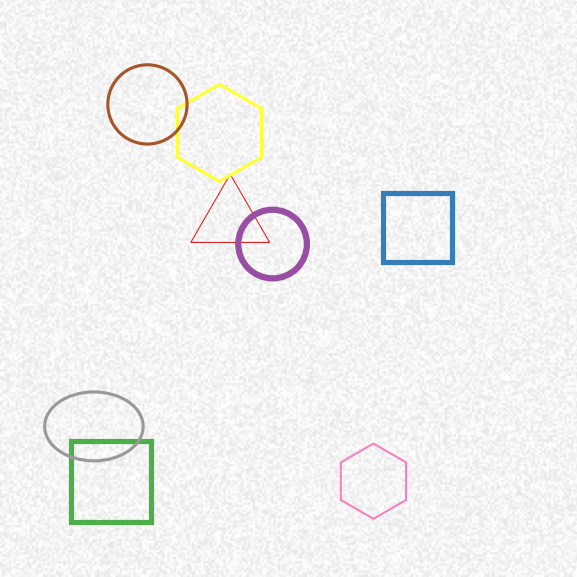[{"shape": "triangle", "thickness": 0.5, "radius": 0.39, "center": [0.399, 0.619]}, {"shape": "square", "thickness": 2.5, "radius": 0.3, "center": [0.723, 0.605]}, {"shape": "square", "thickness": 2.5, "radius": 0.35, "center": [0.192, 0.165]}, {"shape": "circle", "thickness": 3, "radius": 0.3, "center": [0.472, 0.577]}, {"shape": "hexagon", "thickness": 1.5, "radius": 0.42, "center": [0.38, 0.769]}, {"shape": "circle", "thickness": 1.5, "radius": 0.34, "center": [0.255, 0.818]}, {"shape": "hexagon", "thickness": 1, "radius": 0.33, "center": [0.647, 0.166]}, {"shape": "oval", "thickness": 1.5, "radius": 0.43, "center": [0.163, 0.261]}]